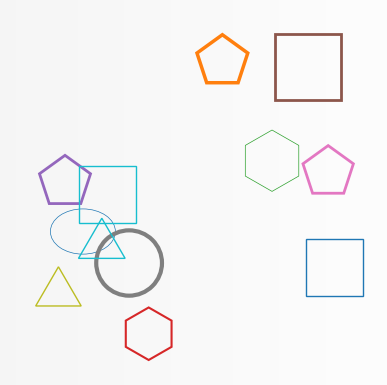[{"shape": "square", "thickness": 1, "radius": 0.37, "center": [0.862, 0.305]}, {"shape": "oval", "thickness": 0.5, "radius": 0.42, "center": [0.214, 0.399]}, {"shape": "pentagon", "thickness": 2.5, "radius": 0.34, "center": [0.574, 0.841]}, {"shape": "hexagon", "thickness": 0.5, "radius": 0.4, "center": [0.702, 0.583]}, {"shape": "hexagon", "thickness": 1.5, "radius": 0.34, "center": [0.384, 0.133]}, {"shape": "pentagon", "thickness": 2, "radius": 0.35, "center": [0.168, 0.527]}, {"shape": "square", "thickness": 2, "radius": 0.43, "center": [0.796, 0.825]}, {"shape": "pentagon", "thickness": 2, "radius": 0.34, "center": [0.847, 0.553]}, {"shape": "circle", "thickness": 3, "radius": 0.42, "center": [0.333, 0.317]}, {"shape": "triangle", "thickness": 1, "radius": 0.34, "center": [0.151, 0.239]}, {"shape": "triangle", "thickness": 1, "radius": 0.35, "center": [0.263, 0.364]}, {"shape": "square", "thickness": 1, "radius": 0.37, "center": [0.277, 0.495]}]